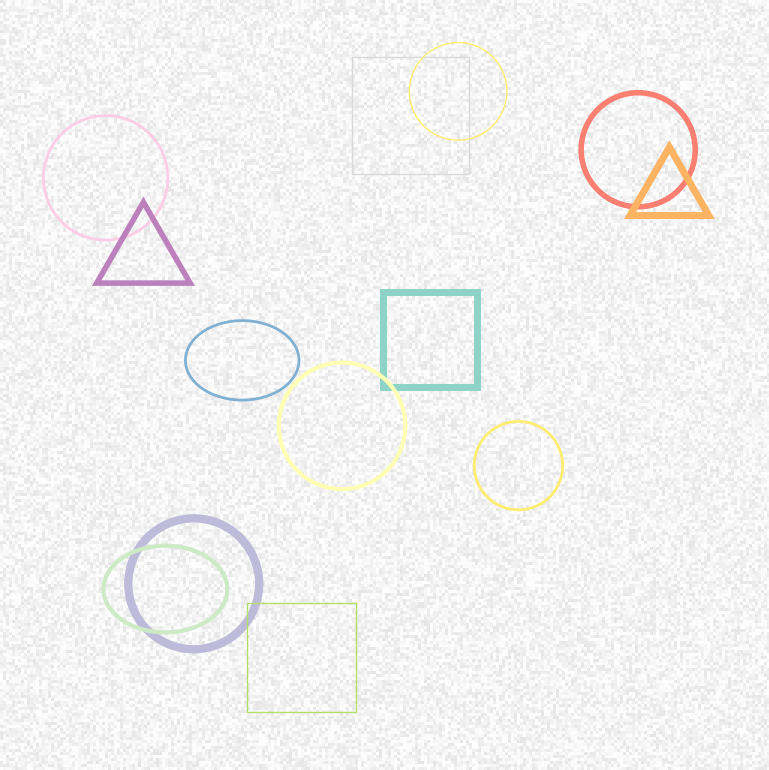[{"shape": "square", "thickness": 2.5, "radius": 0.31, "center": [0.559, 0.559]}, {"shape": "circle", "thickness": 1.5, "radius": 0.41, "center": [0.444, 0.447]}, {"shape": "circle", "thickness": 3, "radius": 0.42, "center": [0.252, 0.242]}, {"shape": "circle", "thickness": 2, "radius": 0.37, "center": [0.829, 0.806]}, {"shape": "oval", "thickness": 1, "radius": 0.37, "center": [0.315, 0.532]}, {"shape": "triangle", "thickness": 2.5, "radius": 0.3, "center": [0.869, 0.75]}, {"shape": "square", "thickness": 0.5, "radius": 0.35, "center": [0.391, 0.146]}, {"shape": "circle", "thickness": 1, "radius": 0.4, "center": [0.137, 0.769]}, {"shape": "square", "thickness": 0.5, "radius": 0.38, "center": [0.533, 0.85]}, {"shape": "triangle", "thickness": 2, "radius": 0.35, "center": [0.186, 0.667]}, {"shape": "oval", "thickness": 1.5, "radius": 0.4, "center": [0.215, 0.235]}, {"shape": "circle", "thickness": 0.5, "radius": 0.32, "center": [0.595, 0.881]}, {"shape": "circle", "thickness": 1, "radius": 0.29, "center": [0.673, 0.395]}]